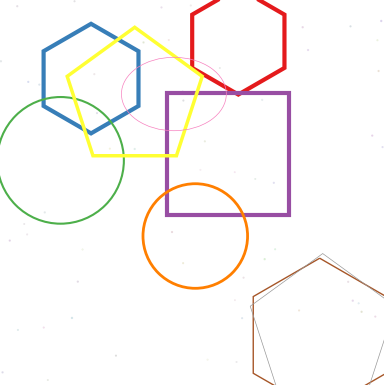[{"shape": "hexagon", "thickness": 3, "radius": 0.69, "center": [0.619, 0.893]}, {"shape": "hexagon", "thickness": 3, "radius": 0.71, "center": [0.236, 0.796]}, {"shape": "circle", "thickness": 1.5, "radius": 0.82, "center": [0.157, 0.583]}, {"shape": "square", "thickness": 3, "radius": 0.79, "center": [0.592, 0.6]}, {"shape": "circle", "thickness": 2, "radius": 0.68, "center": [0.507, 0.387]}, {"shape": "pentagon", "thickness": 2.5, "radius": 0.92, "center": [0.35, 0.745]}, {"shape": "hexagon", "thickness": 1, "radius": 1.0, "center": [0.83, 0.13]}, {"shape": "oval", "thickness": 0.5, "radius": 0.68, "center": [0.452, 0.756]}, {"shape": "pentagon", "thickness": 0.5, "radius": 0.99, "center": [0.838, 0.143]}]